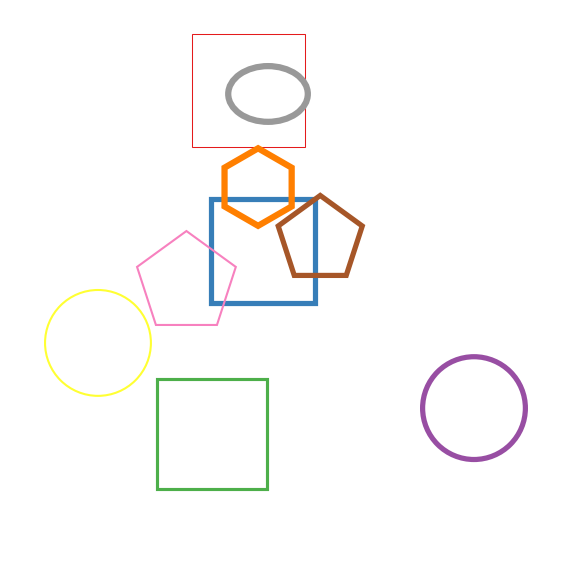[{"shape": "square", "thickness": 0.5, "radius": 0.49, "center": [0.43, 0.843]}, {"shape": "square", "thickness": 2.5, "radius": 0.45, "center": [0.455, 0.564]}, {"shape": "square", "thickness": 1.5, "radius": 0.47, "center": [0.367, 0.247]}, {"shape": "circle", "thickness": 2.5, "radius": 0.44, "center": [0.821, 0.292]}, {"shape": "hexagon", "thickness": 3, "radius": 0.34, "center": [0.447, 0.675]}, {"shape": "circle", "thickness": 1, "radius": 0.46, "center": [0.17, 0.405]}, {"shape": "pentagon", "thickness": 2.5, "radius": 0.38, "center": [0.555, 0.584]}, {"shape": "pentagon", "thickness": 1, "radius": 0.45, "center": [0.323, 0.509]}, {"shape": "oval", "thickness": 3, "radius": 0.34, "center": [0.464, 0.836]}]